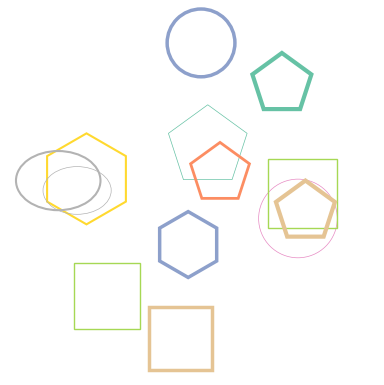[{"shape": "pentagon", "thickness": 3, "radius": 0.4, "center": [0.732, 0.782]}, {"shape": "pentagon", "thickness": 0.5, "radius": 0.54, "center": [0.54, 0.62]}, {"shape": "pentagon", "thickness": 2, "radius": 0.4, "center": [0.571, 0.55]}, {"shape": "circle", "thickness": 2.5, "radius": 0.44, "center": [0.522, 0.889]}, {"shape": "hexagon", "thickness": 2.5, "radius": 0.43, "center": [0.489, 0.365]}, {"shape": "circle", "thickness": 0.5, "radius": 0.51, "center": [0.774, 0.433]}, {"shape": "square", "thickness": 1, "radius": 0.45, "center": [0.786, 0.496]}, {"shape": "square", "thickness": 1, "radius": 0.43, "center": [0.278, 0.232]}, {"shape": "hexagon", "thickness": 1.5, "radius": 0.59, "center": [0.225, 0.535]}, {"shape": "pentagon", "thickness": 3, "radius": 0.4, "center": [0.793, 0.451]}, {"shape": "square", "thickness": 2.5, "radius": 0.41, "center": [0.468, 0.121]}, {"shape": "oval", "thickness": 1.5, "radius": 0.55, "center": [0.151, 0.531]}, {"shape": "oval", "thickness": 0.5, "radius": 0.44, "center": [0.2, 0.505]}]